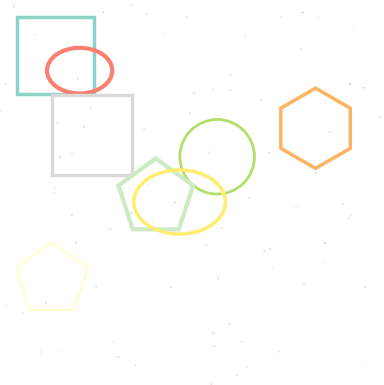[{"shape": "square", "thickness": 2.5, "radius": 0.5, "center": [0.143, 0.857]}, {"shape": "pentagon", "thickness": 1, "radius": 0.49, "center": [0.134, 0.273]}, {"shape": "oval", "thickness": 3, "radius": 0.42, "center": [0.207, 0.817]}, {"shape": "hexagon", "thickness": 2.5, "radius": 0.52, "center": [0.82, 0.667]}, {"shape": "circle", "thickness": 2, "radius": 0.48, "center": [0.564, 0.593]}, {"shape": "square", "thickness": 2.5, "radius": 0.52, "center": [0.239, 0.65]}, {"shape": "pentagon", "thickness": 3, "radius": 0.51, "center": [0.405, 0.487]}, {"shape": "oval", "thickness": 2.5, "radius": 0.59, "center": [0.466, 0.475]}]